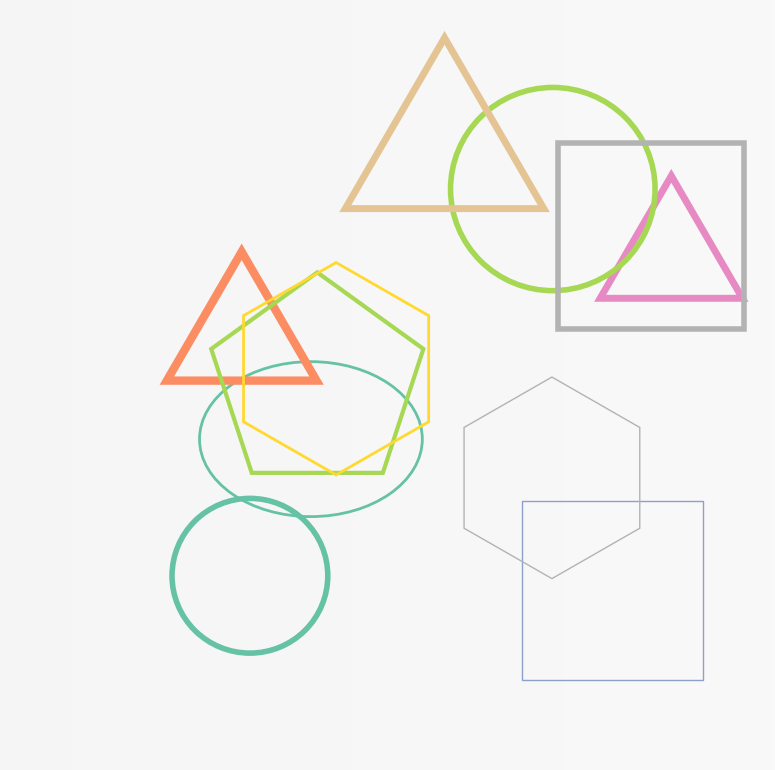[{"shape": "oval", "thickness": 1, "radius": 0.72, "center": [0.401, 0.43]}, {"shape": "circle", "thickness": 2, "radius": 0.5, "center": [0.322, 0.252]}, {"shape": "triangle", "thickness": 3, "radius": 0.56, "center": [0.312, 0.561]}, {"shape": "square", "thickness": 0.5, "radius": 0.58, "center": [0.79, 0.233]}, {"shape": "triangle", "thickness": 2.5, "radius": 0.53, "center": [0.866, 0.666]}, {"shape": "pentagon", "thickness": 1.5, "radius": 0.72, "center": [0.409, 0.502]}, {"shape": "circle", "thickness": 2, "radius": 0.66, "center": [0.713, 0.754]}, {"shape": "hexagon", "thickness": 1, "radius": 0.69, "center": [0.434, 0.521]}, {"shape": "triangle", "thickness": 2.5, "radius": 0.74, "center": [0.574, 0.803]}, {"shape": "hexagon", "thickness": 0.5, "radius": 0.65, "center": [0.712, 0.379]}, {"shape": "square", "thickness": 2, "radius": 0.6, "center": [0.84, 0.694]}]